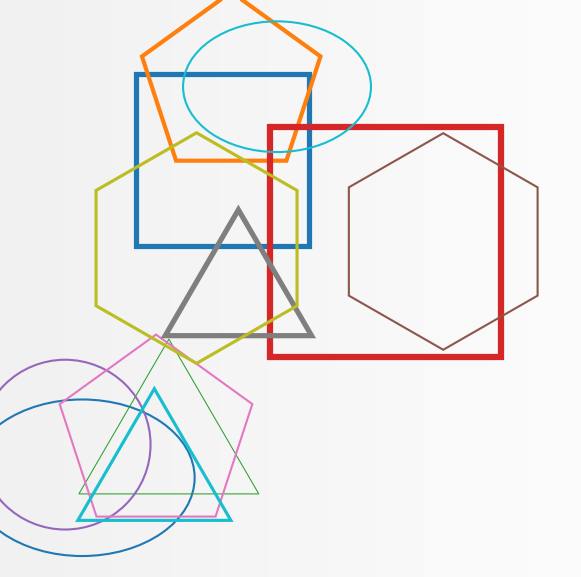[{"shape": "oval", "thickness": 1, "radius": 0.97, "center": [0.141, 0.172]}, {"shape": "square", "thickness": 2.5, "radius": 0.75, "center": [0.382, 0.723]}, {"shape": "pentagon", "thickness": 2, "radius": 0.81, "center": [0.398, 0.852]}, {"shape": "triangle", "thickness": 0.5, "radius": 0.89, "center": [0.29, 0.233]}, {"shape": "square", "thickness": 3, "radius": 0.99, "center": [0.664, 0.58]}, {"shape": "circle", "thickness": 1, "radius": 0.73, "center": [0.112, 0.229]}, {"shape": "hexagon", "thickness": 1, "radius": 0.94, "center": [0.763, 0.581]}, {"shape": "pentagon", "thickness": 1, "radius": 0.87, "center": [0.268, 0.246]}, {"shape": "triangle", "thickness": 2.5, "radius": 0.73, "center": [0.41, 0.491]}, {"shape": "hexagon", "thickness": 1.5, "radius": 1.0, "center": [0.338, 0.57]}, {"shape": "oval", "thickness": 1, "radius": 0.81, "center": [0.477, 0.849]}, {"shape": "triangle", "thickness": 1.5, "radius": 0.76, "center": [0.266, 0.174]}]